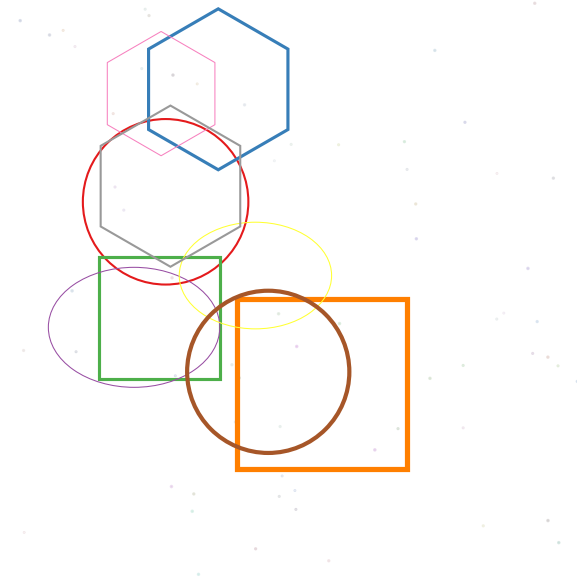[{"shape": "circle", "thickness": 1, "radius": 0.72, "center": [0.287, 0.65]}, {"shape": "hexagon", "thickness": 1.5, "radius": 0.7, "center": [0.378, 0.844]}, {"shape": "square", "thickness": 1.5, "radius": 0.53, "center": [0.276, 0.449]}, {"shape": "oval", "thickness": 0.5, "radius": 0.74, "center": [0.232, 0.432]}, {"shape": "square", "thickness": 2.5, "radius": 0.74, "center": [0.558, 0.334]}, {"shape": "oval", "thickness": 0.5, "radius": 0.66, "center": [0.442, 0.522]}, {"shape": "circle", "thickness": 2, "radius": 0.7, "center": [0.464, 0.355]}, {"shape": "hexagon", "thickness": 0.5, "radius": 0.54, "center": [0.279, 0.837]}, {"shape": "hexagon", "thickness": 1, "radius": 0.7, "center": [0.295, 0.677]}]